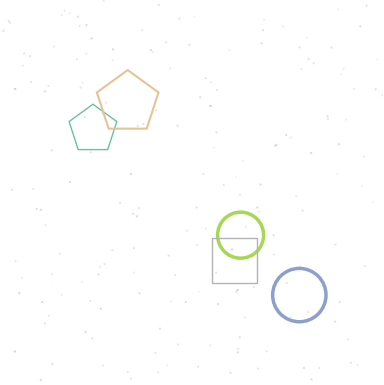[{"shape": "pentagon", "thickness": 1, "radius": 0.33, "center": [0.241, 0.664]}, {"shape": "circle", "thickness": 2.5, "radius": 0.35, "center": [0.777, 0.234]}, {"shape": "circle", "thickness": 2.5, "radius": 0.3, "center": [0.625, 0.389]}, {"shape": "pentagon", "thickness": 1.5, "radius": 0.42, "center": [0.332, 0.734]}, {"shape": "square", "thickness": 1, "radius": 0.29, "center": [0.608, 0.324]}]